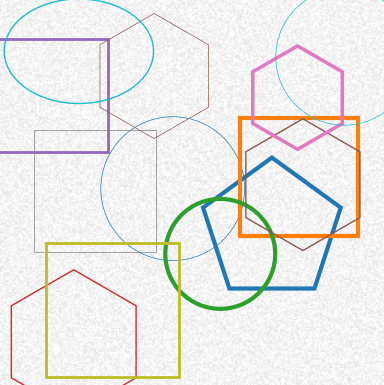[{"shape": "circle", "thickness": 0.5, "radius": 0.93, "center": [0.449, 0.51]}, {"shape": "pentagon", "thickness": 3, "radius": 0.94, "center": [0.706, 0.403]}, {"shape": "square", "thickness": 3, "radius": 0.76, "center": [0.777, 0.54]}, {"shape": "circle", "thickness": 3, "radius": 0.71, "center": [0.572, 0.341]}, {"shape": "hexagon", "thickness": 1, "radius": 0.94, "center": [0.191, 0.112]}, {"shape": "square", "thickness": 2, "radius": 0.73, "center": [0.135, 0.751]}, {"shape": "hexagon", "thickness": 1, "radius": 0.86, "center": [0.787, 0.52]}, {"shape": "hexagon", "thickness": 0.5, "radius": 0.81, "center": [0.4, 0.803]}, {"shape": "hexagon", "thickness": 2.5, "radius": 0.67, "center": [0.773, 0.746]}, {"shape": "square", "thickness": 0.5, "radius": 0.79, "center": [0.246, 0.503]}, {"shape": "square", "thickness": 2, "radius": 0.87, "center": [0.293, 0.194]}, {"shape": "oval", "thickness": 1, "radius": 0.97, "center": [0.205, 0.867]}, {"shape": "circle", "thickness": 0.5, "radius": 0.89, "center": [0.894, 0.852]}]